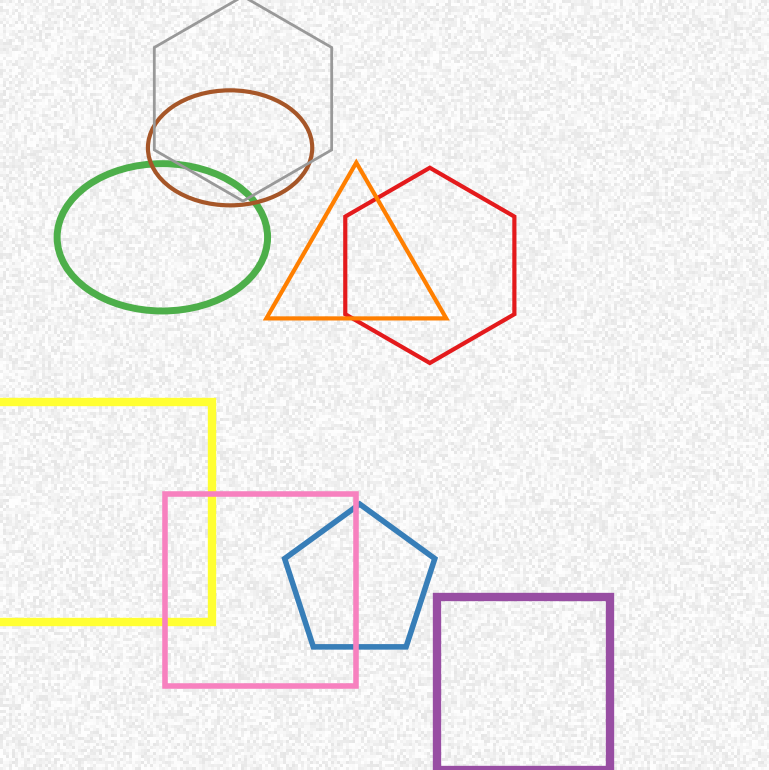[{"shape": "hexagon", "thickness": 1.5, "radius": 0.63, "center": [0.558, 0.655]}, {"shape": "pentagon", "thickness": 2, "radius": 0.51, "center": [0.467, 0.243]}, {"shape": "oval", "thickness": 2.5, "radius": 0.68, "center": [0.211, 0.692]}, {"shape": "square", "thickness": 3, "radius": 0.56, "center": [0.68, 0.112]}, {"shape": "triangle", "thickness": 1.5, "radius": 0.67, "center": [0.463, 0.654]}, {"shape": "square", "thickness": 3, "radius": 0.71, "center": [0.133, 0.335]}, {"shape": "oval", "thickness": 1.5, "radius": 0.53, "center": [0.299, 0.808]}, {"shape": "square", "thickness": 2, "radius": 0.62, "center": [0.338, 0.234]}, {"shape": "hexagon", "thickness": 1, "radius": 0.66, "center": [0.316, 0.872]}]